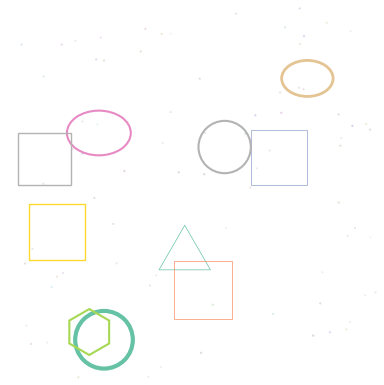[{"shape": "circle", "thickness": 3, "radius": 0.37, "center": [0.27, 0.117]}, {"shape": "triangle", "thickness": 0.5, "radius": 0.39, "center": [0.48, 0.338]}, {"shape": "square", "thickness": 0.5, "radius": 0.38, "center": [0.528, 0.246]}, {"shape": "square", "thickness": 0.5, "radius": 0.36, "center": [0.724, 0.591]}, {"shape": "oval", "thickness": 1.5, "radius": 0.41, "center": [0.257, 0.655]}, {"shape": "hexagon", "thickness": 1.5, "radius": 0.3, "center": [0.232, 0.138]}, {"shape": "square", "thickness": 1, "radius": 0.37, "center": [0.148, 0.397]}, {"shape": "oval", "thickness": 2, "radius": 0.33, "center": [0.798, 0.796]}, {"shape": "circle", "thickness": 1.5, "radius": 0.34, "center": [0.584, 0.618]}, {"shape": "square", "thickness": 1, "radius": 0.34, "center": [0.116, 0.587]}]